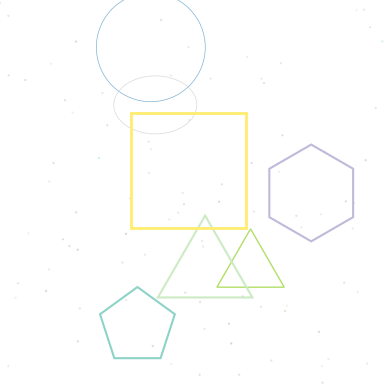[{"shape": "pentagon", "thickness": 1.5, "radius": 0.51, "center": [0.357, 0.152]}, {"shape": "hexagon", "thickness": 1.5, "radius": 0.63, "center": [0.808, 0.499]}, {"shape": "circle", "thickness": 0.5, "radius": 0.71, "center": [0.392, 0.877]}, {"shape": "triangle", "thickness": 1, "radius": 0.5, "center": [0.651, 0.305]}, {"shape": "oval", "thickness": 0.5, "radius": 0.54, "center": [0.403, 0.728]}, {"shape": "triangle", "thickness": 1.5, "radius": 0.71, "center": [0.533, 0.298]}, {"shape": "square", "thickness": 2, "radius": 0.75, "center": [0.49, 0.557]}]